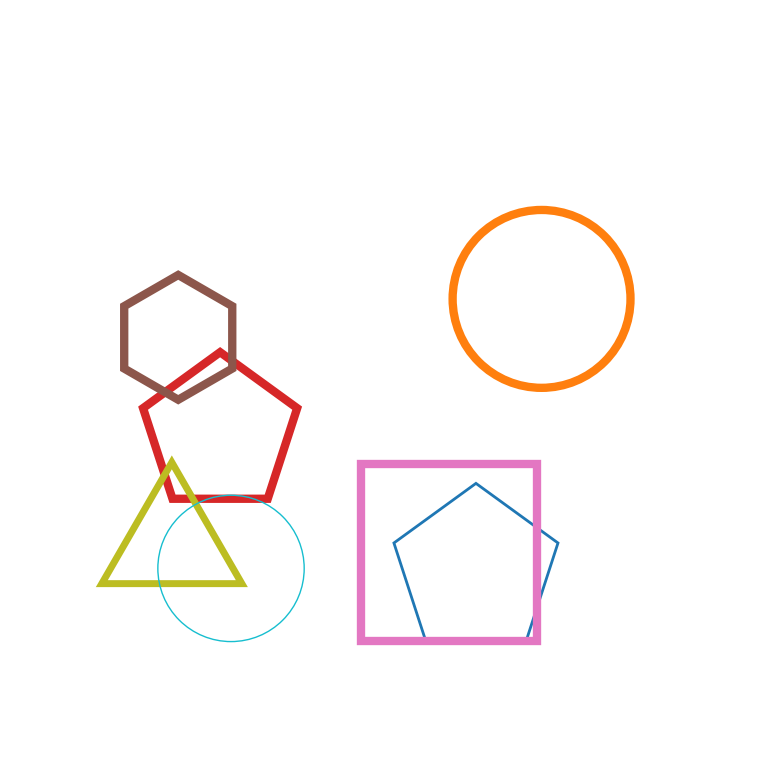[{"shape": "pentagon", "thickness": 1, "radius": 0.56, "center": [0.618, 0.26]}, {"shape": "circle", "thickness": 3, "radius": 0.58, "center": [0.703, 0.612]}, {"shape": "pentagon", "thickness": 3, "radius": 0.53, "center": [0.286, 0.437]}, {"shape": "hexagon", "thickness": 3, "radius": 0.41, "center": [0.231, 0.562]}, {"shape": "square", "thickness": 3, "radius": 0.57, "center": [0.583, 0.283]}, {"shape": "triangle", "thickness": 2.5, "radius": 0.52, "center": [0.223, 0.295]}, {"shape": "circle", "thickness": 0.5, "radius": 0.48, "center": [0.3, 0.262]}]